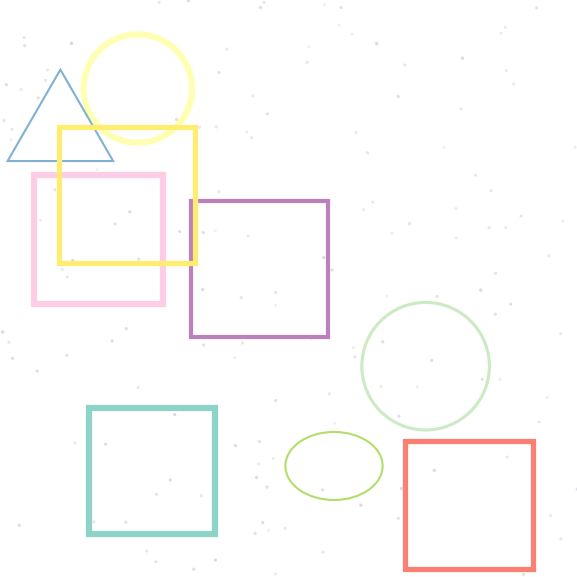[{"shape": "square", "thickness": 3, "radius": 0.55, "center": [0.263, 0.184]}, {"shape": "circle", "thickness": 3, "radius": 0.47, "center": [0.239, 0.846]}, {"shape": "square", "thickness": 2.5, "radius": 0.56, "center": [0.812, 0.125]}, {"shape": "triangle", "thickness": 1, "radius": 0.53, "center": [0.105, 0.773]}, {"shape": "oval", "thickness": 1, "radius": 0.42, "center": [0.578, 0.192]}, {"shape": "square", "thickness": 3, "radius": 0.56, "center": [0.17, 0.585]}, {"shape": "square", "thickness": 2, "radius": 0.59, "center": [0.45, 0.533]}, {"shape": "circle", "thickness": 1.5, "radius": 0.55, "center": [0.737, 0.365]}, {"shape": "square", "thickness": 2.5, "radius": 0.59, "center": [0.22, 0.662]}]